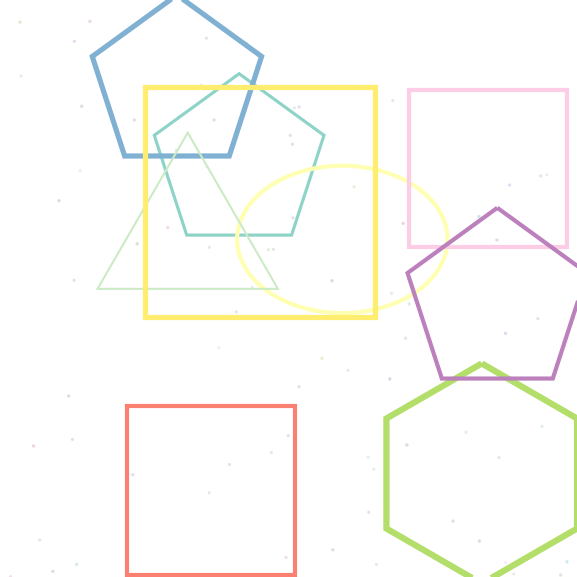[{"shape": "pentagon", "thickness": 1.5, "radius": 0.77, "center": [0.414, 0.717]}, {"shape": "oval", "thickness": 2, "radius": 0.91, "center": [0.593, 0.585]}, {"shape": "square", "thickness": 2, "radius": 0.73, "center": [0.365, 0.15]}, {"shape": "pentagon", "thickness": 2.5, "radius": 0.77, "center": [0.306, 0.854]}, {"shape": "hexagon", "thickness": 3, "radius": 0.95, "center": [0.834, 0.179]}, {"shape": "square", "thickness": 2, "radius": 0.68, "center": [0.845, 0.707]}, {"shape": "pentagon", "thickness": 2, "radius": 0.82, "center": [0.861, 0.476]}, {"shape": "triangle", "thickness": 1, "radius": 0.9, "center": [0.325, 0.589]}, {"shape": "square", "thickness": 2.5, "radius": 1.0, "center": [0.45, 0.649]}]